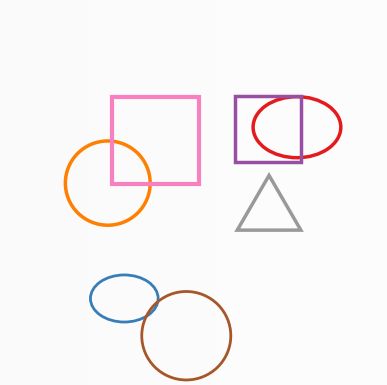[{"shape": "oval", "thickness": 2.5, "radius": 0.57, "center": [0.766, 0.67]}, {"shape": "oval", "thickness": 2, "radius": 0.44, "center": [0.321, 0.225]}, {"shape": "square", "thickness": 2.5, "radius": 0.43, "center": [0.692, 0.665]}, {"shape": "circle", "thickness": 2.5, "radius": 0.55, "center": [0.278, 0.524]}, {"shape": "circle", "thickness": 2, "radius": 0.57, "center": [0.481, 0.128]}, {"shape": "square", "thickness": 3, "radius": 0.56, "center": [0.401, 0.635]}, {"shape": "triangle", "thickness": 2.5, "radius": 0.47, "center": [0.694, 0.45]}]